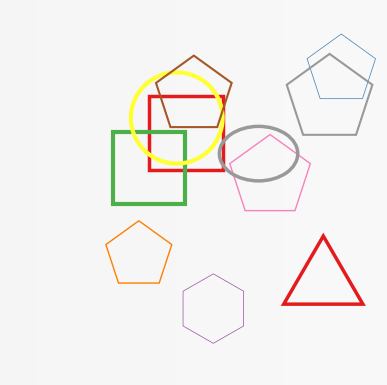[{"shape": "triangle", "thickness": 2.5, "radius": 0.59, "center": [0.834, 0.269]}, {"shape": "square", "thickness": 2.5, "radius": 0.48, "center": [0.479, 0.654]}, {"shape": "pentagon", "thickness": 0.5, "radius": 0.46, "center": [0.881, 0.819]}, {"shape": "square", "thickness": 3, "radius": 0.47, "center": [0.384, 0.563]}, {"shape": "hexagon", "thickness": 0.5, "radius": 0.45, "center": [0.551, 0.198]}, {"shape": "pentagon", "thickness": 1, "radius": 0.45, "center": [0.358, 0.337]}, {"shape": "circle", "thickness": 3, "radius": 0.59, "center": [0.456, 0.694]}, {"shape": "pentagon", "thickness": 1.5, "radius": 0.51, "center": [0.5, 0.753]}, {"shape": "pentagon", "thickness": 1, "radius": 0.55, "center": [0.697, 0.541]}, {"shape": "oval", "thickness": 2.5, "radius": 0.51, "center": [0.667, 0.601]}, {"shape": "pentagon", "thickness": 1.5, "radius": 0.58, "center": [0.851, 0.744]}]